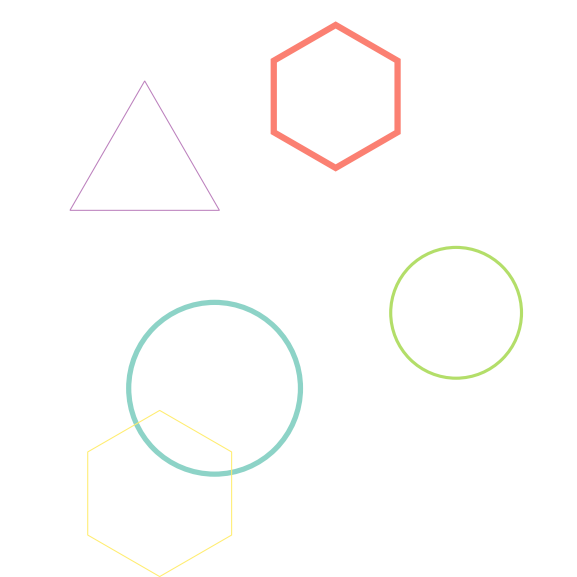[{"shape": "circle", "thickness": 2.5, "radius": 0.74, "center": [0.372, 0.327]}, {"shape": "hexagon", "thickness": 3, "radius": 0.62, "center": [0.581, 0.832]}, {"shape": "circle", "thickness": 1.5, "radius": 0.57, "center": [0.79, 0.457]}, {"shape": "triangle", "thickness": 0.5, "radius": 0.75, "center": [0.251, 0.71]}, {"shape": "hexagon", "thickness": 0.5, "radius": 0.72, "center": [0.277, 0.145]}]